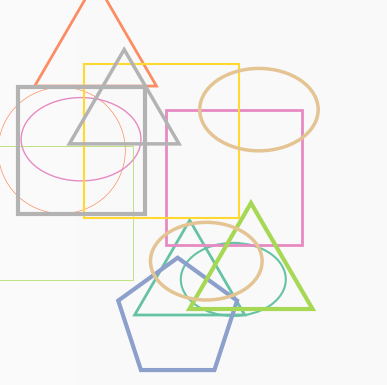[{"shape": "oval", "thickness": 1.5, "radius": 0.68, "center": [0.602, 0.274]}, {"shape": "triangle", "thickness": 2, "radius": 0.82, "center": [0.49, 0.264]}, {"shape": "triangle", "thickness": 2, "radius": 0.91, "center": [0.247, 0.867]}, {"shape": "circle", "thickness": 0.5, "radius": 0.82, "center": [0.159, 0.609]}, {"shape": "pentagon", "thickness": 3, "radius": 0.81, "center": [0.459, 0.169]}, {"shape": "oval", "thickness": 1, "radius": 0.77, "center": [0.209, 0.638]}, {"shape": "square", "thickness": 2, "radius": 0.88, "center": [0.603, 0.538]}, {"shape": "square", "thickness": 0.5, "radius": 0.87, "center": [0.169, 0.447]}, {"shape": "triangle", "thickness": 3, "radius": 0.92, "center": [0.648, 0.289]}, {"shape": "square", "thickness": 1.5, "radius": 1.0, "center": [0.418, 0.633]}, {"shape": "oval", "thickness": 2.5, "radius": 0.72, "center": [0.532, 0.322]}, {"shape": "oval", "thickness": 2.5, "radius": 0.76, "center": [0.668, 0.715]}, {"shape": "square", "thickness": 3, "radius": 0.82, "center": [0.21, 0.61]}, {"shape": "triangle", "thickness": 2.5, "radius": 0.82, "center": [0.32, 0.708]}]